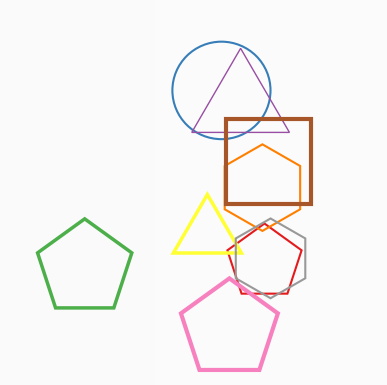[{"shape": "pentagon", "thickness": 1.5, "radius": 0.5, "center": [0.683, 0.319]}, {"shape": "circle", "thickness": 1.5, "radius": 0.63, "center": [0.571, 0.765]}, {"shape": "pentagon", "thickness": 2.5, "radius": 0.64, "center": [0.219, 0.304]}, {"shape": "triangle", "thickness": 1, "radius": 0.73, "center": [0.621, 0.729]}, {"shape": "hexagon", "thickness": 1.5, "radius": 0.56, "center": [0.677, 0.513]}, {"shape": "triangle", "thickness": 2.5, "radius": 0.51, "center": [0.535, 0.393]}, {"shape": "square", "thickness": 3, "radius": 0.55, "center": [0.693, 0.58]}, {"shape": "pentagon", "thickness": 3, "radius": 0.66, "center": [0.592, 0.145]}, {"shape": "hexagon", "thickness": 1.5, "radius": 0.52, "center": [0.698, 0.329]}]